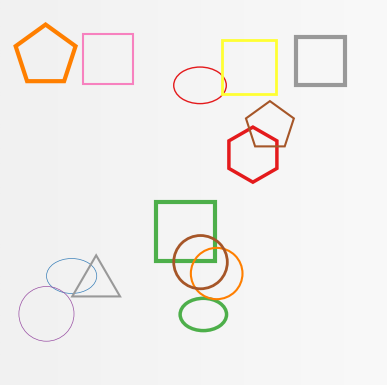[{"shape": "oval", "thickness": 1, "radius": 0.34, "center": [0.516, 0.778]}, {"shape": "hexagon", "thickness": 2.5, "radius": 0.36, "center": [0.653, 0.598]}, {"shape": "oval", "thickness": 0.5, "radius": 0.32, "center": [0.185, 0.283]}, {"shape": "square", "thickness": 3, "radius": 0.39, "center": [0.479, 0.398]}, {"shape": "oval", "thickness": 2.5, "radius": 0.3, "center": [0.525, 0.183]}, {"shape": "circle", "thickness": 0.5, "radius": 0.36, "center": [0.12, 0.185]}, {"shape": "circle", "thickness": 1.5, "radius": 0.33, "center": [0.559, 0.29]}, {"shape": "pentagon", "thickness": 3, "radius": 0.41, "center": [0.118, 0.855]}, {"shape": "square", "thickness": 2, "radius": 0.35, "center": [0.642, 0.826]}, {"shape": "pentagon", "thickness": 1.5, "radius": 0.32, "center": [0.697, 0.672]}, {"shape": "circle", "thickness": 2, "radius": 0.35, "center": [0.517, 0.319]}, {"shape": "square", "thickness": 1.5, "radius": 0.32, "center": [0.28, 0.846]}, {"shape": "triangle", "thickness": 1.5, "radius": 0.36, "center": [0.248, 0.266]}, {"shape": "square", "thickness": 3, "radius": 0.31, "center": [0.827, 0.842]}]